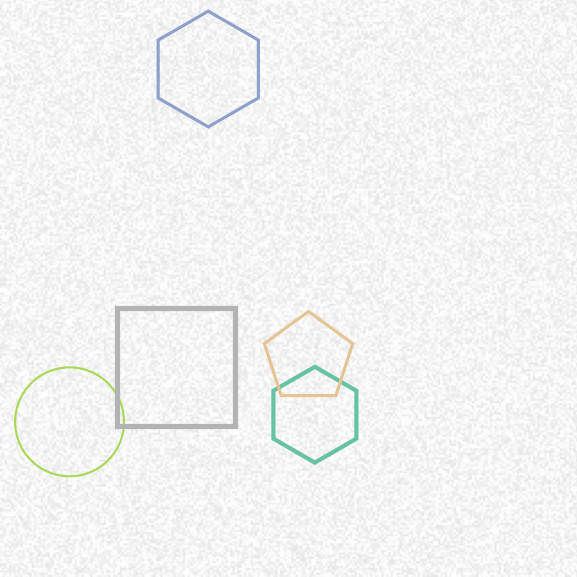[{"shape": "hexagon", "thickness": 2, "radius": 0.41, "center": [0.545, 0.281]}, {"shape": "hexagon", "thickness": 1.5, "radius": 0.5, "center": [0.361, 0.88]}, {"shape": "circle", "thickness": 1, "radius": 0.47, "center": [0.12, 0.269]}, {"shape": "pentagon", "thickness": 1.5, "radius": 0.4, "center": [0.534, 0.379]}, {"shape": "square", "thickness": 2.5, "radius": 0.51, "center": [0.305, 0.364]}]